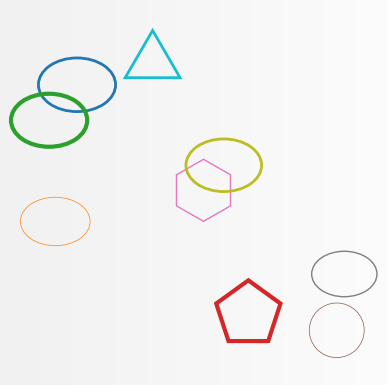[{"shape": "oval", "thickness": 2, "radius": 0.5, "center": [0.199, 0.78]}, {"shape": "oval", "thickness": 0.5, "radius": 0.45, "center": [0.143, 0.425]}, {"shape": "oval", "thickness": 3, "radius": 0.49, "center": [0.127, 0.688]}, {"shape": "pentagon", "thickness": 3, "radius": 0.44, "center": [0.641, 0.185]}, {"shape": "circle", "thickness": 0.5, "radius": 0.35, "center": [0.869, 0.142]}, {"shape": "hexagon", "thickness": 1, "radius": 0.4, "center": [0.525, 0.506]}, {"shape": "oval", "thickness": 1, "radius": 0.42, "center": [0.889, 0.288]}, {"shape": "oval", "thickness": 2, "radius": 0.49, "center": [0.577, 0.571]}, {"shape": "triangle", "thickness": 2, "radius": 0.41, "center": [0.394, 0.839]}]